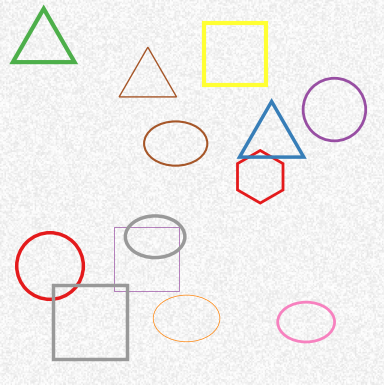[{"shape": "circle", "thickness": 2.5, "radius": 0.43, "center": [0.13, 0.309]}, {"shape": "hexagon", "thickness": 2, "radius": 0.34, "center": [0.676, 0.541]}, {"shape": "triangle", "thickness": 2.5, "radius": 0.48, "center": [0.706, 0.64]}, {"shape": "triangle", "thickness": 3, "radius": 0.46, "center": [0.114, 0.885]}, {"shape": "square", "thickness": 0.5, "radius": 0.42, "center": [0.381, 0.327]}, {"shape": "circle", "thickness": 2, "radius": 0.41, "center": [0.869, 0.715]}, {"shape": "oval", "thickness": 0.5, "radius": 0.43, "center": [0.485, 0.173]}, {"shape": "square", "thickness": 3, "radius": 0.4, "center": [0.609, 0.86]}, {"shape": "oval", "thickness": 1.5, "radius": 0.41, "center": [0.456, 0.627]}, {"shape": "triangle", "thickness": 1, "radius": 0.43, "center": [0.384, 0.791]}, {"shape": "oval", "thickness": 2, "radius": 0.37, "center": [0.795, 0.163]}, {"shape": "oval", "thickness": 2.5, "radius": 0.39, "center": [0.403, 0.385]}, {"shape": "square", "thickness": 2.5, "radius": 0.48, "center": [0.233, 0.163]}]